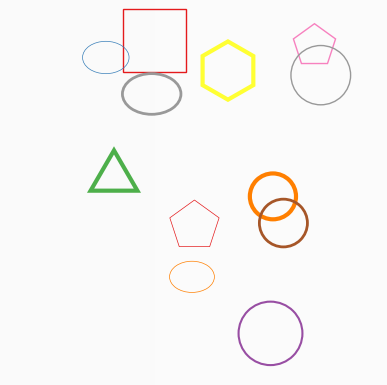[{"shape": "pentagon", "thickness": 0.5, "radius": 0.33, "center": [0.502, 0.414]}, {"shape": "square", "thickness": 1, "radius": 0.41, "center": [0.398, 0.894]}, {"shape": "oval", "thickness": 0.5, "radius": 0.3, "center": [0.273, 0.851]}, {"shape": "triangle", "thickness": 3, "radius": 0.35, "center": [0.294, 0.54]}, {"shape": "circle", "thickness": 1.5, "radius": 0.41, "center": [0.698, 0.134]}, {"shape": "oval", "thickness": 0.5, "radius": 0.29, "center": [0.495, 0.281]}, {"shape": "circle", "thickness": 3, "radius": 0.3, "center": [0.704, 0.49]}, {"shape": "hexagon", "thickness": 3, "radius": 0.38, "center": [0.588, 0.817]}, {"shape": "circle", "thickness": 2, "radius": 0.31, "center": [0.731, 0.421]}, {"shape": "pentagon", "thickness": 1, "radius": 0.29, "center": [0.812, 0.881]}, {"shape": "oval", "thickness": 2, "radius": 0.38, "center": [0.391, 0.756]}, {"shape": "circle", "thickness": 1, "radius": 0.38, "center": [0.828, 0.805]}]